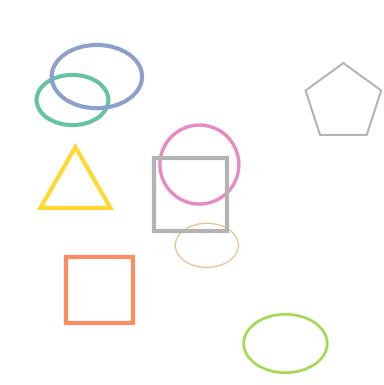[{"shape": "oval", "thickness": 3, "radius": 0.47, "center": [0.188, 0.74]}, {"shape": "square", "thickness": 3, "radius": 0.43, "center": [0.258, 0.247]}, {"shape": "oval", "thickness": 3, "radius": 0.59, "center": [0.252, 0.801]}, {"shape": "circle", "thickness": 2.5, "radius": 0.51, "center": [0.518, 0.573]}, {"shape": "oval", "thickness": 2, "radius": 0.54, "center": [0.741, 0.108]}, {"shape": "triangle", "thickness": 3, "radius": 0.53, "center": [0.196, 0.513]}, {"shape": "oval", "thickness": 1, "radius": 0.41, "center": [0.537, 0.363]}, {"shape": "pentagon", "thickness": 1.5, "radius": 0.52, "center": [0.892, 0.733]}, {"shape": "square", "thickness": 3, "radius": 0.47, "center": [0.495, 0.495]}]